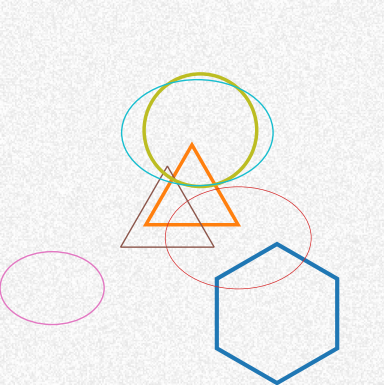[{"shape": "hexagon", "thickness": 3, "radius": 0.9, "center": [0.72, 0.186]}, {"shape": "triangle", "thickness": 2.5, "radius": 0.69, "center": [0.499, 0.485]}, {"shape": "oval", "thickness": 0.5, "radius": 0.95, "center": [0.619, 0.382]}, {"shape": "triangle", "thickness": 1, "radius": 0.7, "center": [0.435, 0.428]}, {"shape": "oval", "thickness": 1, "radius": 0.68, "center": [0.135, 0.252]}, {"shape": "circle", "thickness": 2.5, "radius": 0.73, "center": [0.521, 0.662]}, {"shape": "oval", "thickness": 1, "radius": 0.98, "center": [0.513, 0.655]}]